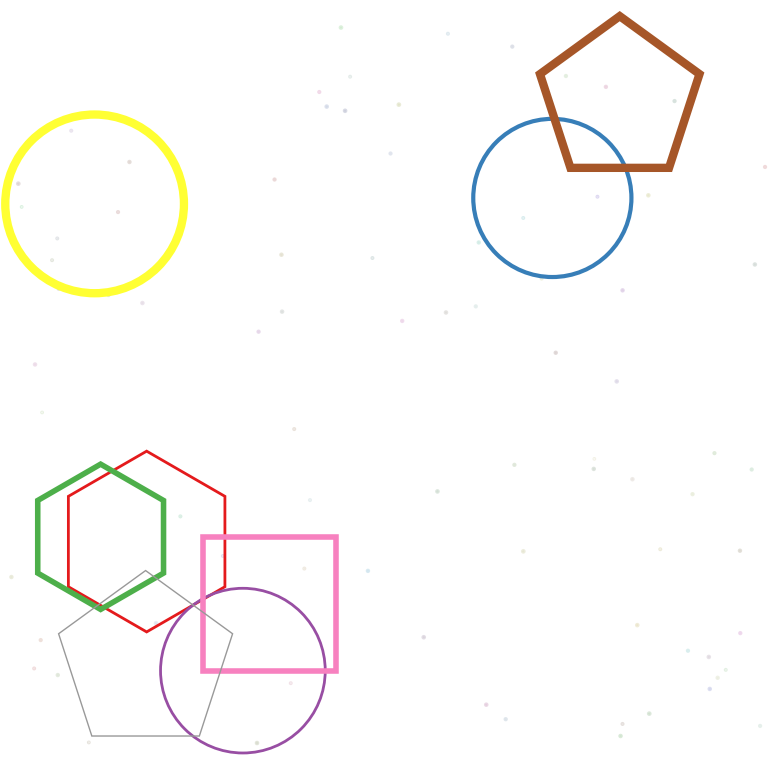[{"shape": "hexagon", "thickness": 1, "radius": 0.59, "center": [0.19, 0.297]}, {"shape": "circle", "thickness": 1.5, "radius": 0.51, "center": [0.717, 0.743]}, {"shape": "hexagon", "thickness": 2, "radius": 0.47, "center": [0.131, 0.303]}, {"shape": "circle", "thickness": 1, "radius": 0.53, "center": [0.315, 0.129]}, {"shape": "circle", "thickness": 3, "radius": 0.58, "center": [0.123, 0.735]}, {"shape": "pentagon", "thickness": 3, "radius": 0.54, "center": [0.805, 0.87]}, {"shape": "square", "thickness": 2, "radius": 0.43, "center": [0.35, 0.216]}, {"shape": "pentagon", "thickness": 0.5, "radius": 0.59, "center": [0.189, 0.14]}]